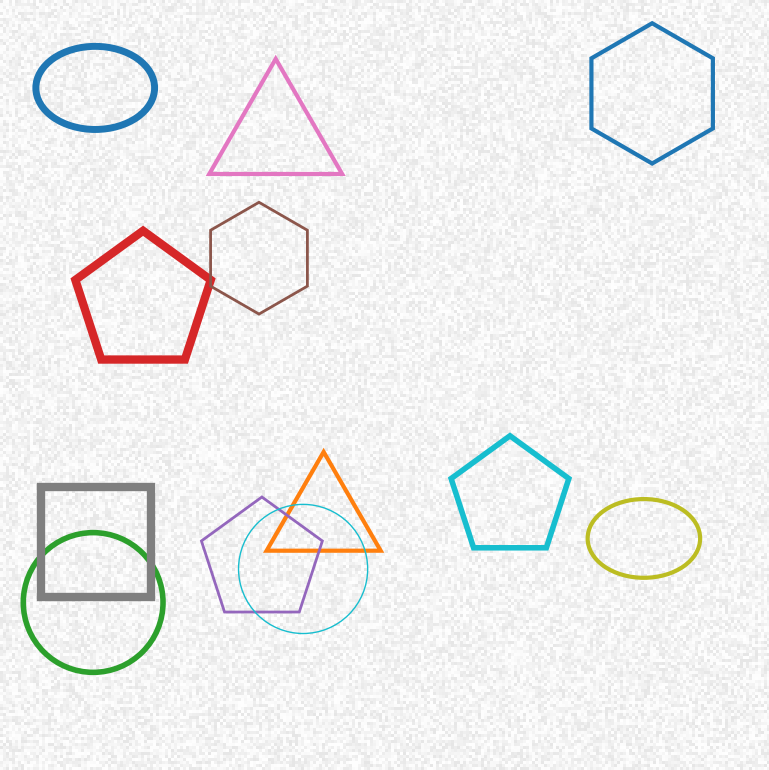[{"shape": "oval", "thickness": 2.5, "radius": 0.39, "center": [0.124, 0.886]}, {"shape": "hexagon", "thickness": 1.5, "radius": 0.46, "center": [0.847, 0.879]}, {"shape": "triangle", "thickness": 1.5, "radius": 0.43, "center": [0.42, 0.328]}, {"shape": "circle", "thickness": 2, "radius": 0.45, "center": [0.121, 0.218]}, {"shape": "pentagon", "thickness": 3, "radius": 0.46, "center": [0.186, 0.608]}, {"shape": "pentagon", "thickness": 1, "radius": 0.41, "center": [0.34, 0.272]}, {"shape": "hexagon", "thickness": 1, "radius": 0.36, "center": [0.336, 0.665]}, {"shape": "triangle", "thickness": 1.5, "radius": 0.5, "center": [0.358, 0.824]}, {"shape": "square", "thickness": 3, "radius": 0.36, "center": [0.125, 0.297]}, {"shape": "oval", "thickness": 1.5, "radius": 0.37, "center": [0.836, 0.301]}, {"shape": "circle", "thickness": 0.5, "radius": 0.42, "center": [0.394, 0.261]}, {"shape": "pentagon", "thickness": 2, "radius": 0.4, "center": [0.662, 0.354]}]